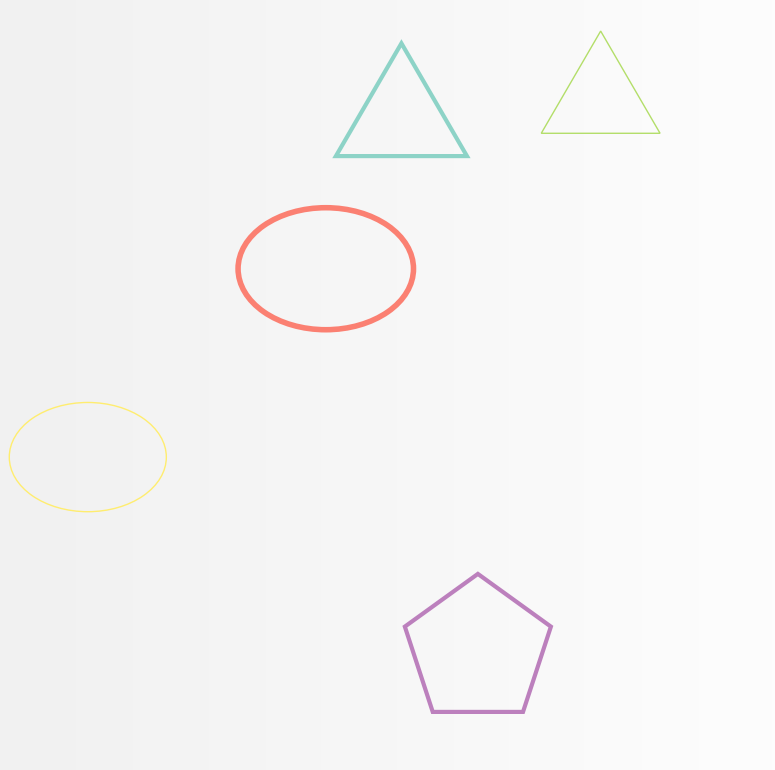[{"shape": "triangle", "thickness": 1.5, "radius": 0.49, "center": [0.518, 0.846]}, {"shape": "oval", "thickness": 2, "radius": 0.57, "center": [0.42, 0.651]}, {"shape": "triangle", "thickness": 0.5, "radius": 0.44, "center": [0.775, 0.871]}, {"shape": "pentagon", "thickness": 1.5, "radius": 0.5, "center": [0.617, 0.156]}, {"shape": "oval", "thickness": 0.5, "radius": 0.51, "center": [0.113, 0.406]}]